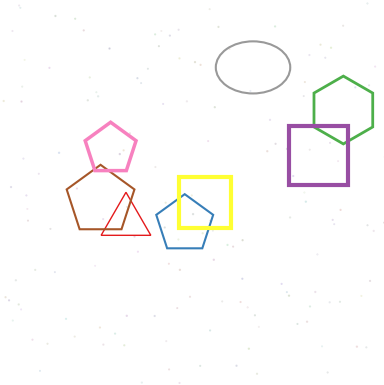[{"shape": "triangle", "thickness": 1, "radius": 0.37, "center": [0.327, 0.426]}, {"shape": "pentagon", "thickness": 1.5, "radius": 0.39, "center": [0.48, 0.418]}, {"shape": "hexagon", "thickness": 2, "radius": 0.44, "center": [0.892, 0.714]}, {"shape": "square", "thickness": 3, "radius": 0.38, "center": [0.827, 0.597]}, {"shape": "square", "thickness": 3, "radius": 0.33, "center": [0.533, 0.474]}, {"shape": "pentagon", "thickness": 1.5, "radius": 0.46, "center": [0.261, 0.479]}, {"shape": "pentagon", "thickness": 2.5, "radius": 0.35, "center": [0.287, 0.613]}, {"shape": "oval", "thickness": 1.5, "radius": 0.48, "center": [0.657, 0.825]}]